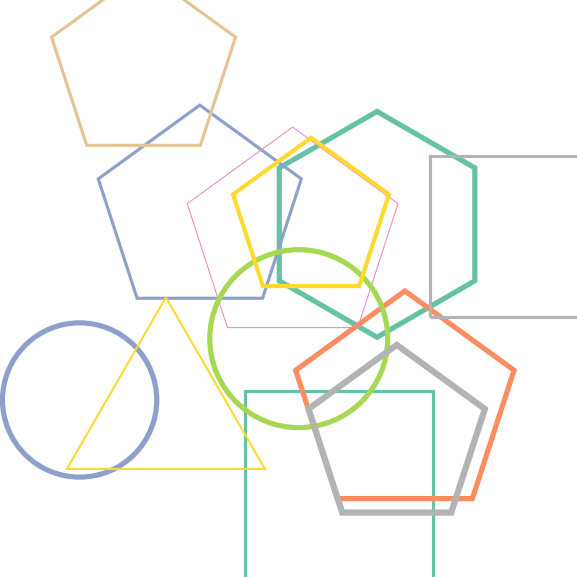[{"shape": "hexagon", "thickness": 2.5, "radius": 0.98, "center": [0.653, 0.611]}, {"shape": "square", "thickness": 1.5, "radius": 0.81, "center": [0.587, 0.16]}, {"shape": "pentagon", "thickness": 2.5, "radius": 0.99, "center": [0.701, 0.297]}, {"shape": "circle", "thickness": 2.5, "radius": 0.67, "center": [0.138, 0.307]}, {"shape": "pentagon", "thickness": 1.5, "radius": 0.92, "center": [0.346, 0.632]}, {"shape": "pentagon", "thickness": 0.5, "radius": 0.96, "center": [0.507, 0.587]}, {"shape": "circle", "thickness": 2.5, "radius": 0.77, "center": [0.517, 0.413]}, {"shape": "triangle", "thickness": 1, "radius": 0.99, "center": [0.287, 0.286]}, {"shape": "pentagon", "thickness": 2, "radius": 0.71, "center": [0.539, 0.619]}, {"shape": "pentagon", "thickness": 1.5, "radius": 0.84, "center": [0.249, 0.883]}, {"shape": "pentagon", "thickness": 3, "radius": 0.8, "center": [0.687, 0.241]}, {"shape": "square", "thickness": 1.5, "radius": 0.7, "center": [0.884, 0.589]}]